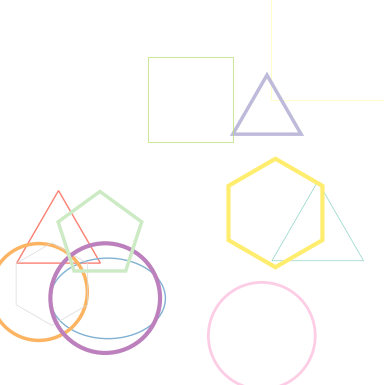[{"shape": "triangle", "thickness": 0.5, "radius": 0.69, "center": [0.825, 0.391]}, {"shape": "square", "thickness": 0.5, "radius": 0.73, "center": [0.851, 0.887]}, {"shape": "triangle", "thickness": 2.5, "radius": 0.51, "center": [0.693, 0.703]}, {"shape": "triangle", "thickness": 1, "radius": 0.63, "center": [0.152, 0.379]}, {"shape": "oval", "thickness": 1, "radius": 0.75, "center": [0.28, 0.225]}, {"shape": "circle", "thickness": 2.5, "radius": 0.63, "center": [0.101, 0.242]}, {"shape": "square", "thickness": 0.5, "radius": 0.55, "center": [0.494, 0.741]}, {"shape": "circle", "thickness": 2, "radius": 0.69, "center": [0.68, 0.128]}, {"shape": "hexagon", "thickness": 0.5, "radius": 0.54, "center": [0.135, 0.262]}, {"shape": "circle", "thickness": 3, "radius": 0.71, "center": [0.273, 0.226]}, {"shape": "pentagon", "thickness": 2.5, "radius": 0.57, "center": [0.259, 0.388]}, {"shape": "hexagon", "thickness": 3, "radius": 0.7, "center": [0.715, 0.447]}]